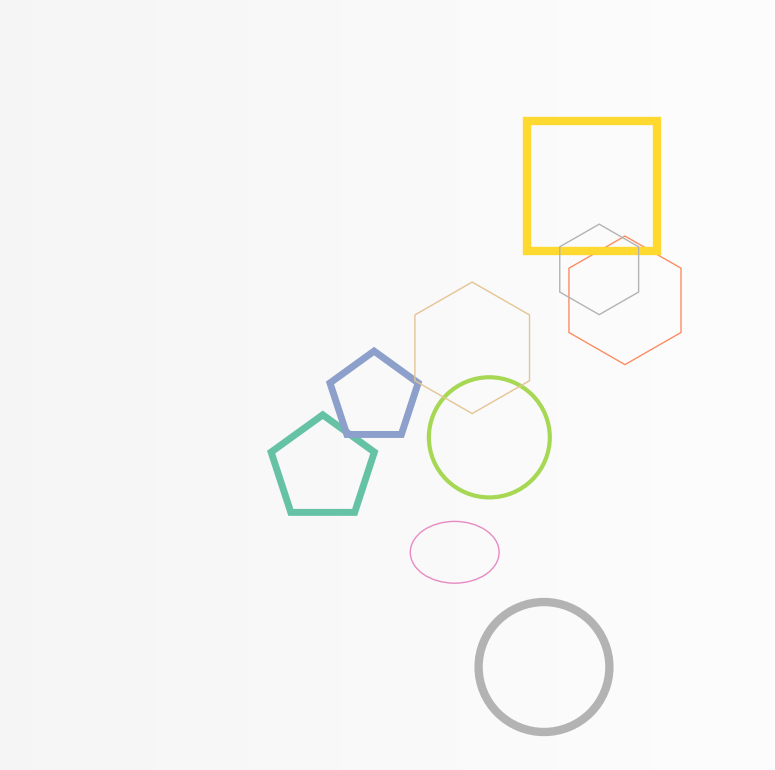[{"shape": "pentagon", "thickness": 2.5, "radius": 0.35, "center": [0.416, 0.391]}, {"shape": "hexagon", "thickness": 0.5, "radius": 0.42, "center": [0.806, 0.61]}, {"shape": "pentagon", "thickness": 2.5, "radius": 0.3, "center": [0.483, 0.484]}, {"shape": "oval", "thickness": 0.5, "radius": 0.29, "center": [0.587, 0.283]}, {"shape": "circle", "thickness": 1.5, "radius": 0.39, "center": [0.631, 0.432]}, {"shape": "square", "thickness": 3, "radius": 0.42, "center": [0.764, 0.758]}, {"shape": "hexagon", "thickness": 0.5, "radius": 0.43, "center": [0.609, 0.548]}, {"shape": "hexagon", "thickness": 0.5, "radius": 0.29, "center": [0.773, 0.65]}, {"shape": "circle", "thickness": 3, "radius": 0.42, "center": [0.702, 0.134]}]